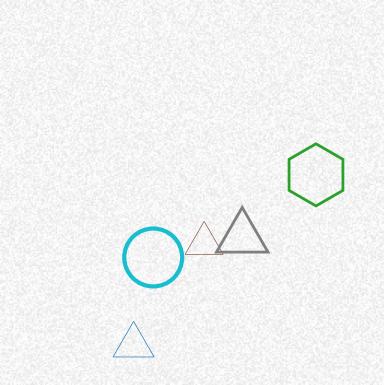[{"shape": "triangle", "thickness": 0.5, "radius": 0.31, "center": [0.347, 0.104]}, {"shape": "hexagon", "thickness": 2, "radius": 0.4, "center": [0.821, 0.546]}, {"shape": "triangle", "thickness": 0.5, "radius": 0.29, "center": [0.53, 0.368]}, {"shape": "triangle", "thickness": 2, "radius": 0.39, "center": [0.629, 0.384]}, {"shape": "circle", "thickness": 3, "radius": 0.38, "center": [0.398, 0.331]}]